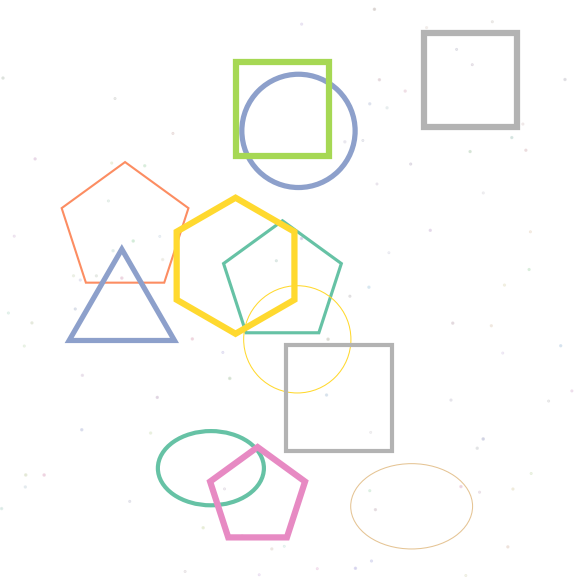[{"shape": "pentagon", "thickness": 1.5, "radius": 0.54, "center": [0.489, 0.51]}, {"shape": "oval", "thickness": 2, "radius": 0.46, "center": [0.365, 0.188]}, {"shape": "pentagon", "thickness": 1, "radius": 0.58, "center": [0.217, 0.603]}, {"shape": "triangle", "thickness": 2.5, "radius": 0.53, "center": [0.211, 0.462]}, {"shape": "circle", "thickness": 2.5, "radius": 0.49, "center": [0.517, 0.772]}, {"shape": "pentagon", "thickness": 3, "radius": 0.43, "center": [0.446, 0.139]}, {"shape": "square", "thickness": 3, "radius": 0.41, "center": [0.489, 0.81]}, {"shape": "circle", "thickness": 0.5, "radius": 0.46, "center": [0.515, 0.412]}, {"shape": "hexagon", "thickness": 3, "radius": 0.59, "center": [0.408, 0.539]}, {"shape": "oval", "thickness": 0.5, "radius": 0.53, "center": [0.713, 0.122]}, {"shape": "square", "thickness": 3, "radius": 0.4, "center": [0.815, 0.861]}, {"shape": "square", "thickness": 2, "radius": 0.46, "center": [0.587, 0.31]}]